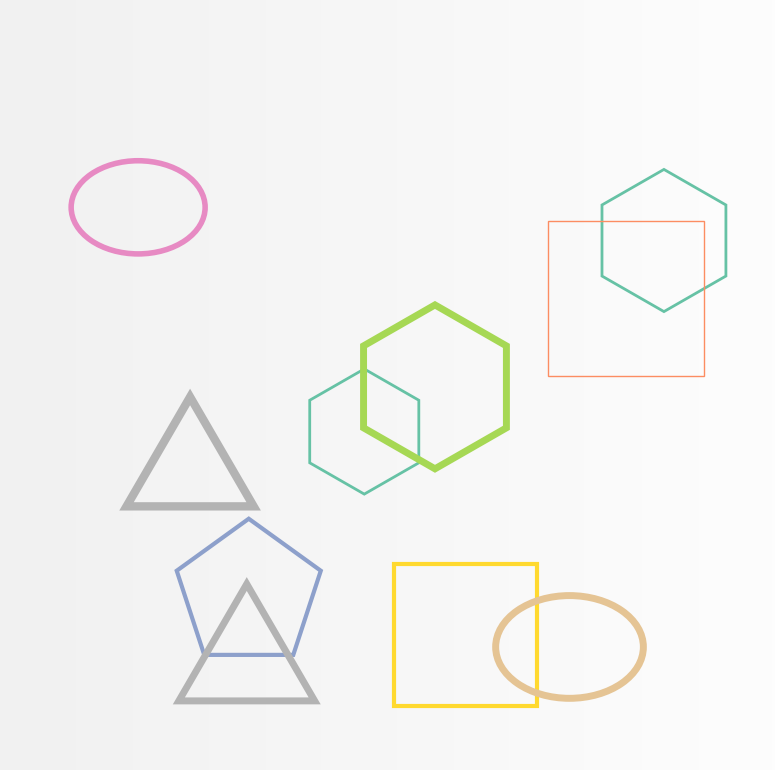[{"shape": "hexagon", "thickness": 1, "radius": 0.41, "center": [0.47, 0.44]}, {"shape": "hexagon", "thickness": 1, "radius": 0.46, "center": [0.857, 0.688]}, {"shape": "square", "thickness": 0.5, "radius": 0.5, "center": [0.808, 0.612]}, {"shape": "pentagon", "thickness": 1.5, "radius": 0.49, "center": [0.321, 0.229]}, {"shape": "oval", "thickness": 2, "radius": 0.43, "center": [0.178, 0.731]}, {"shape": "hexagon", "thickness": 2.5, "radius": 0.53, "center": [0.561, 0.498]}, {"shape": "square", "thickness": 1.5, "radius": 0.46, "center": [0.6, 0.175]}, {"shape": "oval", "thickness": 2.5, "radius": 0.48, "center": [0.735, 0.16]}, {"shape": "triangle", "thickness": 2.5, "radius": 0.51, "center": [0.318, 0.14]}, {"shape": "triangle", "thickness": 3, "radius": 0.47, "center": [0.245, 0.39]}]